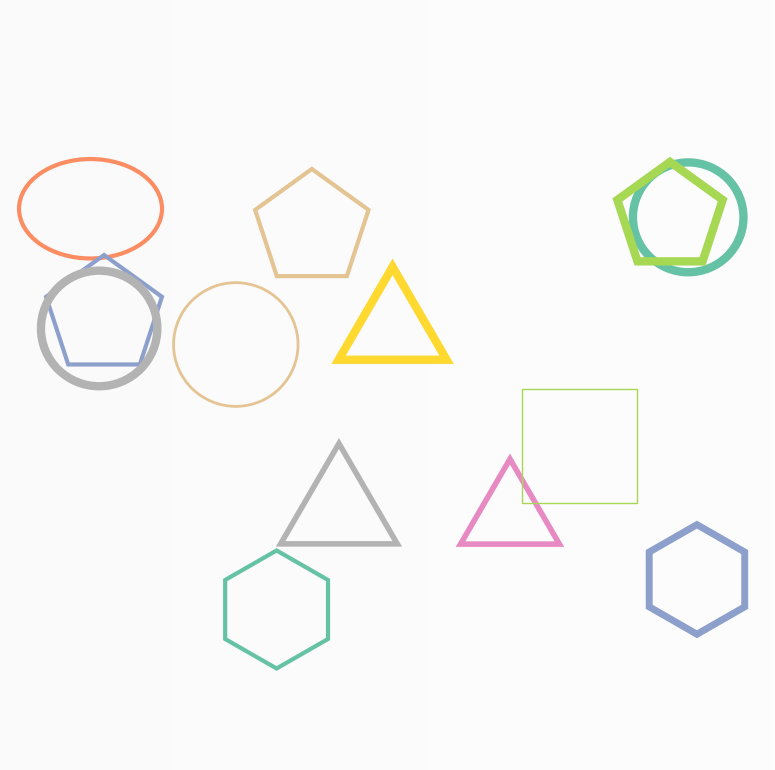[{"shape": "hexagon", "thickness": 1.5, "radius": 0.38, "center": [0.357, 0.208]}, {"shape": "circle", "thickness": 3, "radius": 0.36, "center": [0.888, 0.718]}, {"shape": "oval", "thickness": 1.5, "radius": 0.46, "center": [0.117, 0.729]}, {"shape": "hexagon", "thickness": 2.5, "radius": 0.36, "center": [0.899, 0.247]}, {"shape": "pentagon", "thickness": 1.5, "radius": 0.39, "center": [0.134, 0.59]}, {"shape": "triangle", "thickness": 2, "radius": 0.37, "center": [0.658, 0.33]}, {"shape": "square", "thickness": 0.5, "radius": 0.37, "center": [0.748, 0.421]}, {"shape": "pentagon", "thickness": 3, "radius": 0.36, "center": [0.865, 0.718]}, {"shape": "triangle", "thickness": 3, "radius": 0.4, "center": [0.507, 0.573]}, {"shape": "pentagon", "thickness": 1.5, "radius": 0.38, "center": [0.402, 0.704]}, {"shape": "circle", "thickness": 1, "radius": 0.4, "center": [0.304, 0.553]}, {"shape": "triangle", "thickness": 2, "radius": 0.43, "center": [0.437, 0.337]}, {"shape": "circle", "thickness": 3, "radius": 0.38, "center": [0.128, 0.573]}]